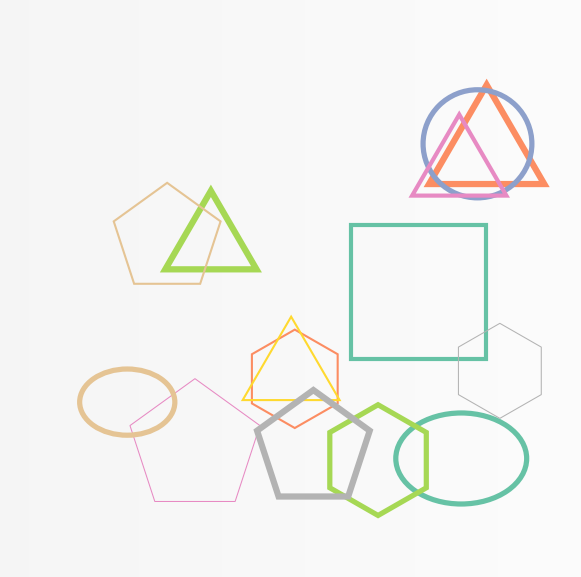[{"shape": "square", "thickness": 2, "radius": 0.58, "center": [0.72, 0.494]}, {"shape": "oval", "thickness": 2.5, "radius": 0.56, "center": [0.794, 0.205]}, {"shape": "hexagon", "thickness": 1, "radius": 0.43, "center": [0.507, 0.343]}, {"shape": "triangle", "thickness": 3, "radius": 0.57, "center": [0.837, 0.738]}, {"shape": "circle", "thickness": 2.5, "radius": 0.47, "center": [0.821, 0.75]}, {"shape": "triangle", "thickness": 2, "radius": 0.47, "center": [0.79, 0.707]}, {"shape": "pentagon", "thickness": 0.5, "radius": 0.59, "center": [0.335, 0.226]}, {"shape": "hexagon", "thickness": 2.5, "radius": 0.48, "center": [0.65, 0.202]}, {"shape": "triangle", "thickness": 3, "radius": 0.45, "center": [0.363, 0.578]}, {"shape": "triangle", "thickness": 1, "radius": 0.48, "center": [0.501, 0.354]}, {"shape": "oval", "thickness": 2.5, "radius": 0.41, "center": [0.219, 0.303]}, {"shape": "pentagon", "thickness": 1, "radius": 0.48, "center": [0.288, 0.586]}, {"shape": "pentagon", "thickness": 3, "radius": 0.51, "center": [0.539, 0.222]}, {"shape": "hexagon", "thickness": 0.5, "radius": 0.41, "center": [0.86, 0.357]}]